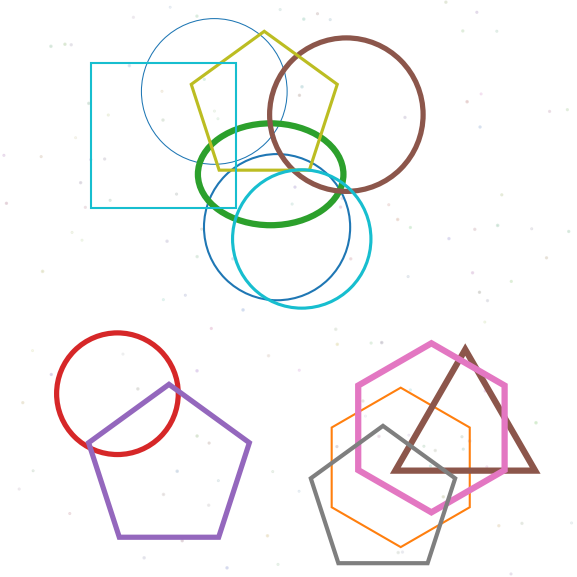[{"shape": "circle", "thickness": 0.5, "radius": 0.63, "center": [0.371, 0.841]}, {"shape": "circle", "thickness": 1, "radius": 0.63, "center": [0.48, 0.606]}, {"shape": "hexagon", "thickness": 1, "radius": 0.69, "center": [0.694, 0.19]}, {"shape": "oval", "thickness": 3, "radius": 0.63, "center": [0.469, 0.697]}, {"shape": "circle", "thickness": 2.5, "radius": 0.53, "center": [0.203, 0.317]}, {"shape": "pentagon", "thickness": 2.5, "radius": 0.73, "center": [0.293, 0.187]}, {"shape": "circle", "thickness": 2.5, "radius": 0.66, "center": [0.6, 0.801]}, {"shape": "triangle", "thickness": 3, "radius": 0.7, "center": [0.806, 0.254]}, {"shape": "hexagon", "thickness": 3, "radius": 0.73, "center": [0.747, 0.258]}, {"shape": "pentagon", "thickness": 2, "radius": 0.66, "center": [0.663, 0.13]}, {"shape": "pentagon", "thickness": 1.5, "radius": 0.66, "center": [0.458, 0.812]}, {"shape": "square", "thickness": 1, "radius": 0.63, "center": [0.283, 0.764]}, {"shape": "circle", "thickness": 1.5, "radius": 0.6, "center": [0.522, 0.585]}]